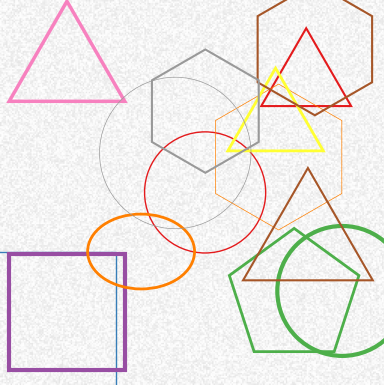[{"shape": "circle", "thickness": 1, "radius": 0.79, "center": [0.533, 0.5]}, {"shape": "triangle", "thickness": 1.5, "radius": 0.67, "center": [0.795, 0.792]}, {"shape": "square", "thickness": 1, "radius": 0.92, "center": [0.116, 0.161]}, {"shape": "circle", "thickness": 3, "radius": 0.84, "center": [0.889, 0.244]}, {"shape": "pentagon", "thickness": 2, "radius": 0.88, "center": [0.764, 0.23]}, {"shape": "square", "thickness": 3, "radius": 0.75, "center": [0.174, 0.189]}, {"shape": "oval", "thickness": 2, "radius": 0.69, "center": [0.366, 0.347]}, {"shape": "hexagon", "thickness": 0.5, "radius": 0.95, "center": [0.724, 0.592]}, {"shape": "triangle", "thickness": 2, "radius": 0.72, "center": [0.716, 0.68]}, {"shape": "triangle", "thickness": 1.5, "radius": 0.97, "center": [0.8, 0.369]}, {"shape": "hexagon", "thickness": 1.5, "radius": 0.86, "center": [0.818, 0.872]}, {"shape": "triangle", "thickness": 2.5, "radius": 0.87, "center": [0.174, 0.823]}, {"shape": "hexagon", "thickness": 1.5, "radius": 0.8, "center": [0.533, 0.711]}, {"shape": "circle", "thickness": 0.5, "radius": 0.98, "center": [0.455, 0.603]}]